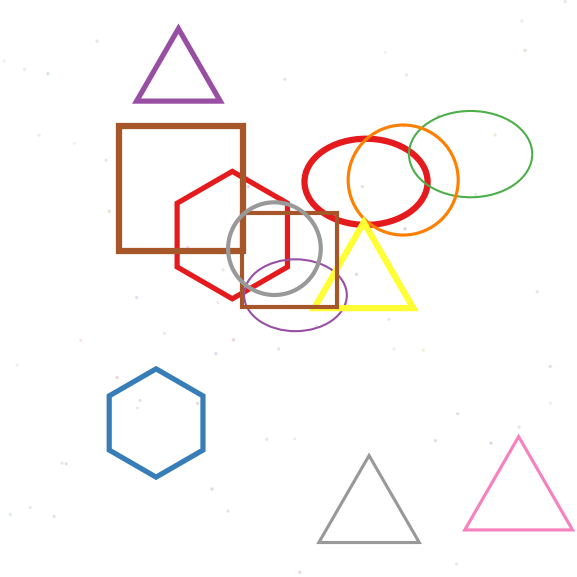[{"shape": "hexagon", "thickness": 2.5, "radius": 0.55, "center": [0.402, 0.592]}, {"shape": "oval", "thickness": 3, "radius": 0.53, "center": [0.634, 0.684]}, {"shape": "hexagon", "thickness": 2.5, "radius": 0.47, "center": [0.27, 0.267]}, {"shape": "oval", "thickness": 1, "radius": 0.53, "center": [0.815, 0.732]}, {"shape": "triangle", "thickness": 2.5, "radius": 0.42, "center": [0.309, 0.866]}, {"shape": "oval", "thickness": 1, "radius": 0.44, "center": [0.512, 0.488]}, {"shape": "circle", "thickness": 1.5, "radius": 0.48, "center": [0.698, 0.687]}, {"shape": "triangle", "thickness": 3, "radius": 0.5, "center": [0.63, 0.515]}, {"shape": "square", "thickness": 3, "radius": 0.54, "center": [0.313, 0.673]}, {"shape": "square", "thickness": 2, "radius": 0.41, "center": [0.501, 0.549]}, {"shape": "triangle", "thickness": 1.5, "radius": 0.54, "center": [0.898, 0.135]}, {"shape": "circle", "thickness": 2, "radius": 0.4, "center": [0.475, 0.569]}, {"shape": "triangle", "thickness": 1.5, "radius": 0.5, "center": [0.639, 0.11]}]